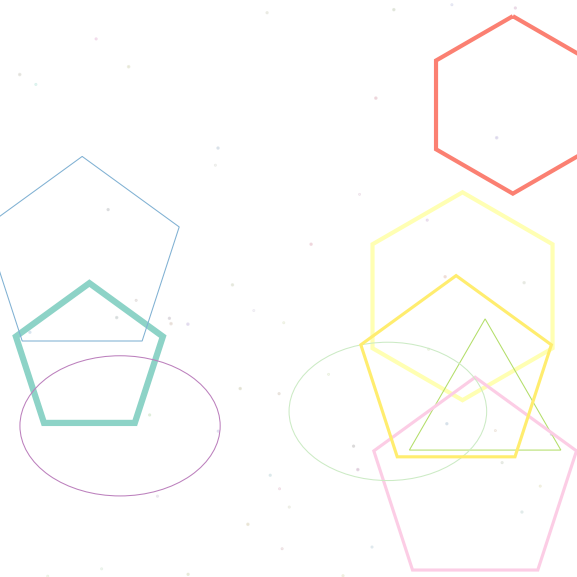[{"shape": "pentagon", "thickness": 3, "radius": 0.67, "center": [0.155, 0.375]}, {"shape": "hexagon", "thickness": 2, "radius": 0.9, "center": [0.801, 0.486]}, {"shape": "hexagon", "thickness": 2, "radius": 0.77, "center": [0.888, 0.817]}, {"shape": "pentagon", "thickness": 0.5, "radius": 0.88, "center": [0.142, 0.552]}, {"shape": "triangle", "thickness": 0.5, "radius": 0.76, "center": [0.84, 0.296]}, {"shape": "pentagon", "thickness": 1.5, "radius": 0.92, "center": [0.823, 0.161]}, {"shape": "oval", "thickness": 0.5, "radius": 0.87, "center": [0.208, 0.262]}, {"shape": "oval", "thickness": 0.5, "radius": 0.86, "center": [0.672, 0.287]}, {"shape": "pentagon", "thickness": 1.5, "radius": 0.87, "center": [0.79, 0.348]}]